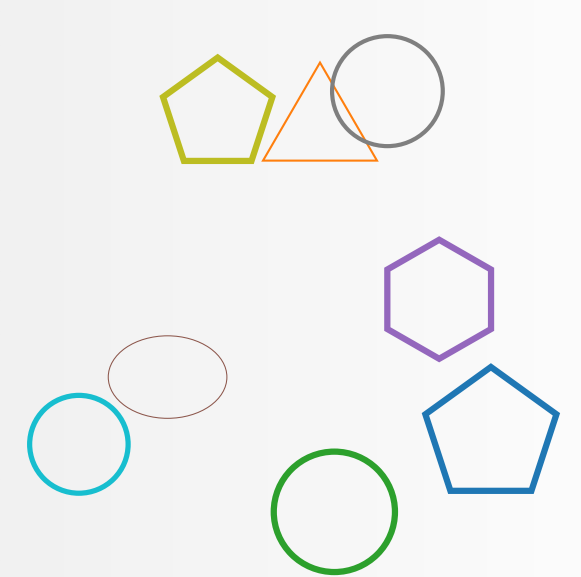[{"shape": "pentagon", "thickness": 3, "radius": 0.59, "center": [0.845, 0.245]}, {"shape": "triangle", "thickness": 1, "radius": 0.57, "center": [0.551, 0.778]}, {"shape": "circle", "thickness": 3, "radius": 0.52, "center": [0.575, 0.113]}, {"shape": "hexagon", "thickness": 3, "radius": 0.52, "center": [0.756, 0.481]}, {"shape": "oval", "thickness": 0.5, "radius": 0.51, "center": [0.288, 0.346]}, {"shape": "circle", "thickness": 2, "radius": 0.48, "center": [0.667, 0.841]}, {"shape": "pentagon", "thickness": 3, "radius": 0.49, "center": [0.375, 0.801]}, {"shape": "circle", "thickness": 2.5, "radius": 0.42, "center": [0.136, 0.23]}]